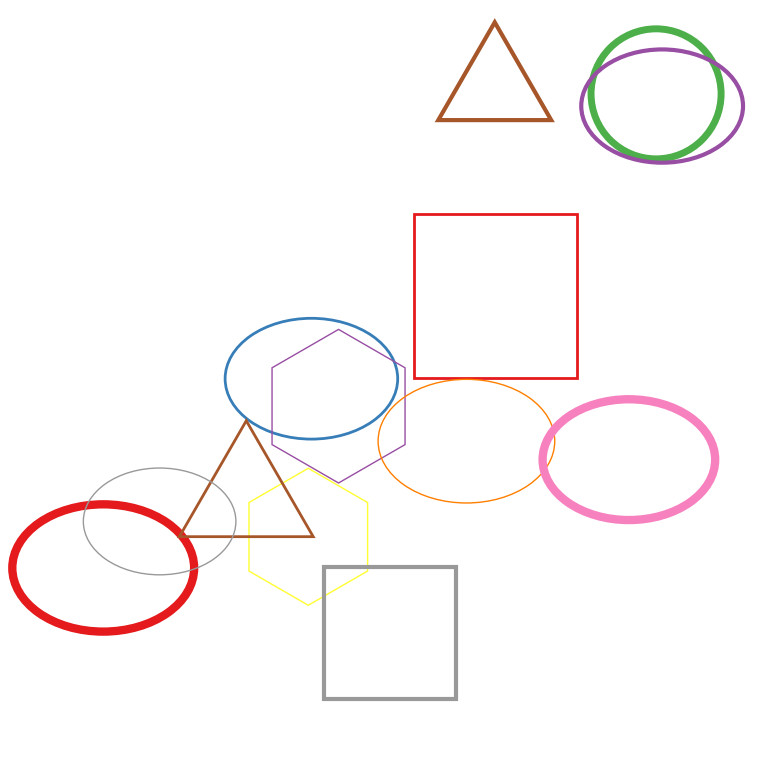[{"shape": "square", "thickness": 1, "radius": 0.53, "center": [0.644, 0.616]}, {"shape": "oval", "thickness": 3, "radius": 0.59, "center": [0.134, 0.262]}, {"shape": "oval", "thickness": 1, "radius": 0.56, "center": [0.404, 0.508]}, {"shape": "circle", "thickness": 2.5, "radius": 0.42, "center": [0.852, 0.878]}, {"shape": "oval", "thickness": 1.5, "radius": 0.53, "center": [0.86, 0.862]}, {"shape": "hexagon", "thickness": 0.5, "radius": 0.5, "center": [0.44, 0.472]}, {"shape": "oval", "thickness": 0.5, "radius": 0.57, "center": [0.606, 0.427]}, {"shape": "hexagon", "thickness": 0.5, "radius": 0.44, "center": [0.4, 0.303]}, {"shape": "triangle", "thickness": 1.5, "radius": 0.42, "center": [0.643, 0.886]}, {"shape": "triangle", "thickness": 1, "radius": 0.5, "center": [0.32, 0.353]}, {"shape": "oval", "thickness": 3, "radius": 0.56, "center": [0.817, 0.403]}, {"shape": "square", "thickness": 1.5, "radius": 0.43, "center": [0.507, 0.178]}, {"shape": "oval", "thickness": 0.5, "radius": 0.5, "center": [0.207, 0.323]}]